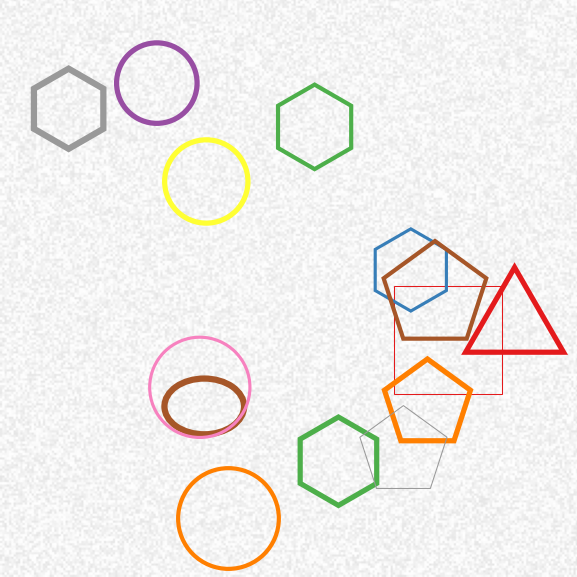[{"shape": "triangle", "thickness": 2.5, "radius": 0.49, "center": [0.891, 0.438]}, {"shape": "square", "thickness": 0.5, "radius": 0.47, "center": [0.775, 0.411]}, {"shape": "hexagon", "thickness": 1.5, "radius": 0.36, "center": [0.711, 0.532]}, {"shape": "hexagon", "thickness": 2, "radius": 0.37, "center": [0.545, 0.779]}, {"shape": "hexagon", "thickness": 2.5, "radius": 0.38, "center": [0.586, 0.2]}, {"shape": "circle", "thickness": 2.5, "radius": 0.35, "center": [0.272, 0.855]}, {"shape": "pentagon", "thickness": 2.5, "radius": 0.39, "center": [0.74, 0.299]}, {"shape": "circle", "thickness": 2, "radius": 0.44, "center": [0.396, 0.101]}, {"shape": "circle", "thickness": 2.5, "radius": 0.36, "center": [0.357, 0.685]}, {"shape": "oval", "thickness": 3, "radius": 0.34, "center": [0.354, 0.295]}, {"shape": "pentagon", "thickness": 2, "radius": 0.47, "center": [0.753, 0.488]}, {"shape": "circle", "thickness": 1.5, "radius": 0.43, "center": [0.346, 0.328]}, {"shape": "hexagon", "thickness": 3, "radius": 0.35, "center": [0.119, 0.811]}, {"shape": "pentagon", "thickness": 0.5, "radius": 0.4, "center": [0.699, 0.217]}]